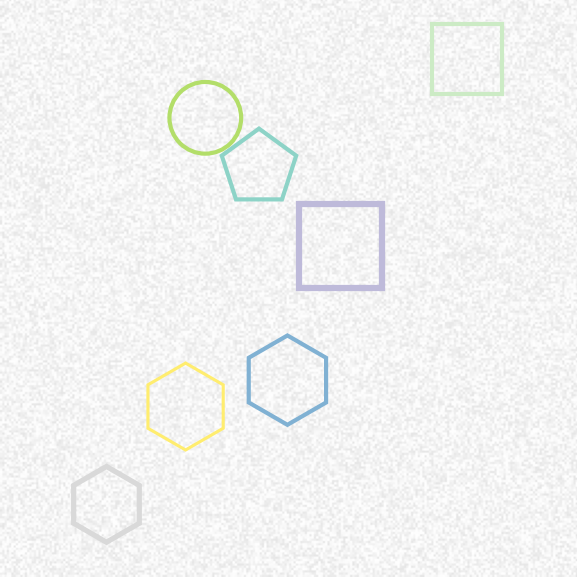[{"shape": "pentagon", "thickness": 2, "radius": 0.34, "center": [0.448, 0.709]}, {"shape": "square", "thickness": 3, "radius": 0.36, "center": [0.59, 0.573]}, {"shape": "hexagon", "thickness": 2, "radius": 0.39, "center": [0.498, 0.341]}, {"shape": "circle", "thickness": 2, "radius": 0.31, "center": [0.356, 0.795]}, {"shape": "hexagon", "thickness": 2.5, "radius": 0.33, "center": [0.184, 0.126]}, {"shape": "square", "thickness": 2, "radius": 0.3, "center": [0.808, 0.897]}, {"shape": "hexagon", "thickness": 1.5, "radius": 0.38, "center": [0.321, 0.295]}]